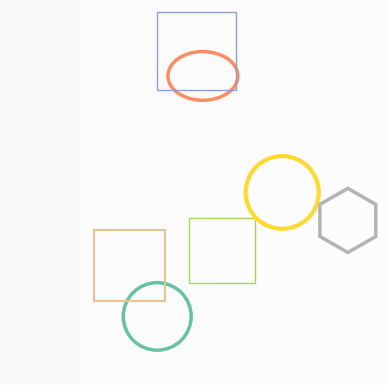[{"shape": "circle", "thickness": 2.5, "radius": 0.44, "center": [0.406, 0.178]}, {"shape": "oval", "thickness": 2.5, "radius": 0.45, "center": [0.524, 0.803]}, {"shape": "square", "thickness": 1, "radius": 0.51, "center": [0.507, 0.867]}, {"shape": "square", "thickness": 1, "radius": 0.42, "center": [0.573, 0.35]}, {"shape": "circle", "thickness": 3, "radius": 0.47, "center": [0.728, 0.5]}, {"shape": "square", "thickness": 1.5, "radius": 0.46, "center": [0.335, 0.31]}, {"shape": "hexagon", "thickness": 2.5, "radius": 0.42, "center": [0.898, 0.427]}]